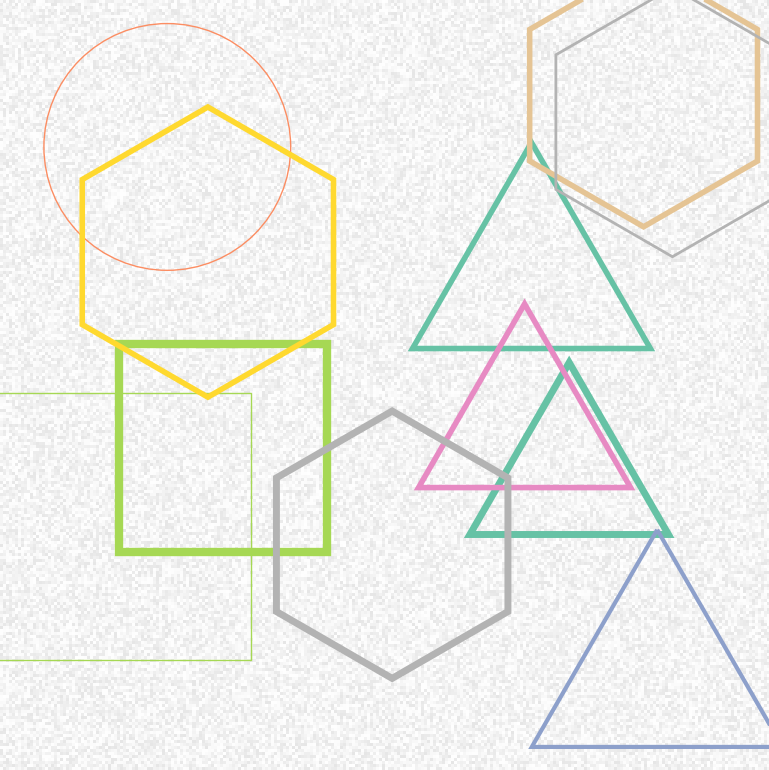[{"shape": "triangle", "thickness": 2, "radius": 0.89, "center": [0.69, 0.637]}, {"shape": "triangle", "thickness": 2.5, "radius": 0.74, "center": [0.739, 0.38]}, {"shape": "circle", "thickness": 0.5, "radius": 0.8, "center": [0.217, 0.809]}, {"shape": "triangle", "thickness": 1.5, "radius": 0.94, "center": [0.853, 0.124]}, {"shape": "triangle", "thickness": 2, "radius": 0.79, "center": [0.681, 0.446]}, {"shape": "square", "thickness": 3, "radius": 0.68, "center": [0.289, 0.419]}, {"shape": "square", "thickness": 0.5, "radius": 0.87, "center": [0.152, 0.316]}, {"shape": "hexagon", "thickness": 2, "radius": 0.94, "center": [0.27, 0.673]}, {"shape": "hexagon", "thickness": 2, "radius": 0.85, "center": [0.836, 0.876]}, {"shape": "hexagon", "thickness": 1, "radius": 0.87, "center": [0.873, 0.841]}, {"shape": "hexagon", "thickness": 2.5, "radius": 0.87, "center": [0.509, 0.293]}]